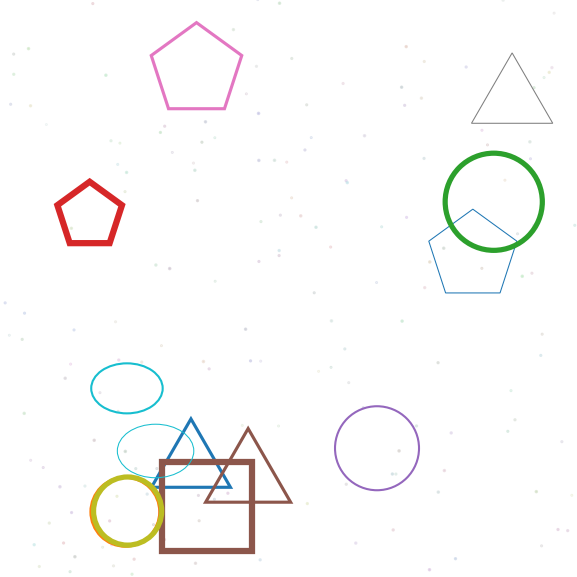[{"shape": "triangle", "thickness": 1.5, "radius": 0.39, "center": [0.331, 0.195]}, {"shape": "pentagon", "thickness": 0.5, "radius": 0.4, "center": [0.819, 0.557]}, {"shape": "circle", "thickness": 1.5, "radius": 0.3, "center": [0.217, 0.113]}, {"shape": "circle", "thickness": 2.5, "radius": 0.42, "center": [0.855, 0.65]}, {"shape": "pentagon", "thickness": 3, "radius": 0.29, "center": [0.155, 0.626]}, {"shape": "circle", "thickness": 1, "radius": 0.36, "center": [0.653, 0.223]}, {"shape": "square", "thickness": 3, "radius": 0.39, "center": [0.359, 0.122]}, {"shape": "triangle", "thickness": 1.5, "radius": 0.42, "center": [0.43, 0.172]}, {"shape": "pentagon", "thickness": 1.5, "radius": 0.41, "center": [0.34, 0.878]}, {"shape": "triangle", "thickness": 0.5, "radius": 0.41, "center": [0.887, 0.826]}, {"shape": "circle", "thickness": 2.5, "radius": 0.29, "center": [0.221, 0.114]}, {"shape": "oval", "thickness": 0.5, "radius": 0.33, "center": [0.269, 0.218]}, {"shape": "oval", "thickness": 1, "radius": 0.31, "center": [0.22, 0.327]}]